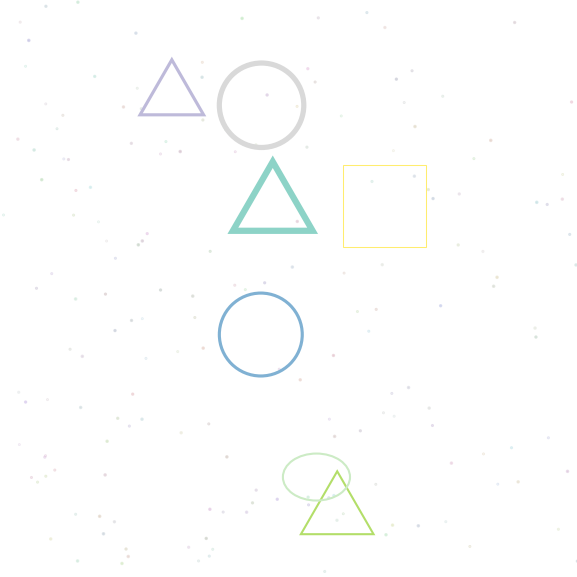[{"shape": "triangle", "thickness": 3, "radius": 0.4, "center": [0.472, 0.639]}, {"shape": "triangle", "thickness": 1.5, "radius": 0.32, "center": [0.298, 0.832]}, {"shape": "circle", "thickness": 1.5, "radius": 0.36, "center": [0.452, 0.42]}, {"shape": "triangle", "thickness": 1, "radius": 0.36, "center": [0.584, 0.11]}, {"shape": "circle", "thickness": 2.5, "radius": 0.37, "center": [0.453, 0.817]}, {"shape": "oval", "thickness": 1, "radius": 0.29, "center": [0.548, 0.173]}, {"shape": "square", "thickness": 0.5, "radius": 0.36, "center": [0.666, 0.642]}]